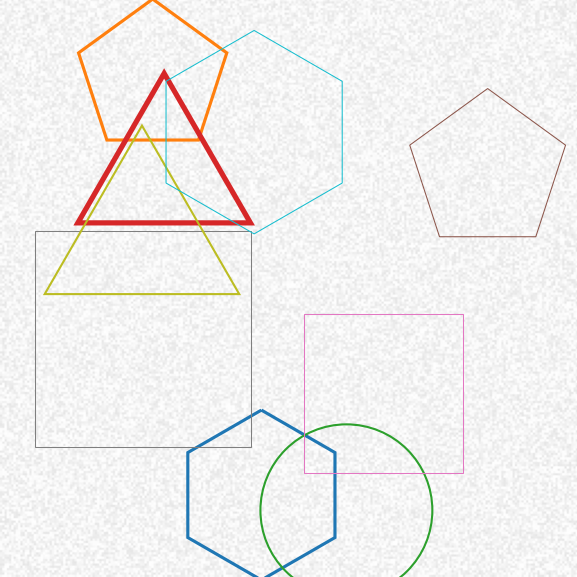[{"shape": "hexagon", "thickness": 1.5, "radius": 0.74, "center": [0.453, 0.142]}, {"shape": "pentagon", "thickness": 1.5, "radius": 0.67, "center": [0.264, 0.866]}, {"shape": "circle", "thickness": 1, "radius": 0.74, "center": [0.6, 0.115]}, {"shape": "triangle", "thickness": 2.5, "radius": 0.86, "center": [0.284, 0.699]}, {"shape": "pentagon", "thickness": 0.5, "radius": 0.71, "center": [0.844, 0.704]}, {"shape": "square", "thickness": 0.5, "radius": 0.69, "center": [0.664, 0.318]}, {"shape": "square", "thickness": 0.5, "radius": 0.93, "center": [0.248, 0.412]}, {"shape": "triangle", "thickness": 1, "radius": 0.97, "center": [0.246, 0.587]}, {"shape": "hexagon", "thickness": 0.5, "radius": 0.88, "center": [0.44, 0.77]}]